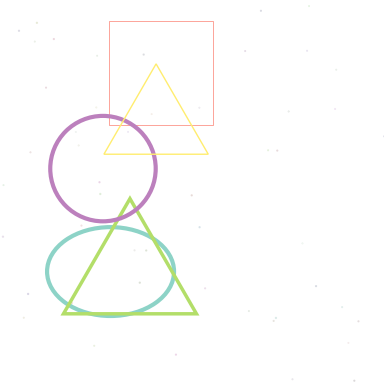[{"shape": "oval", "thickness": 3, "radius": 0.82, "center": [0.287, 0.295]}, {"shape": "square", "thickness": 0.5, "radius": 0.67, "center": [0.418, 0.811]}, {"shape": "triangle", "thickness": 2.5, "radius": 1.0, "center": [0.338, 0.285]}, {"shape": "circle", "thickness": 3, "radius": 0.68, "center": [0.267, 0.562]}, {"shape": "triangle", "thickness": 1, "radius": 0.78, "center": [0.405, 0.678]}]